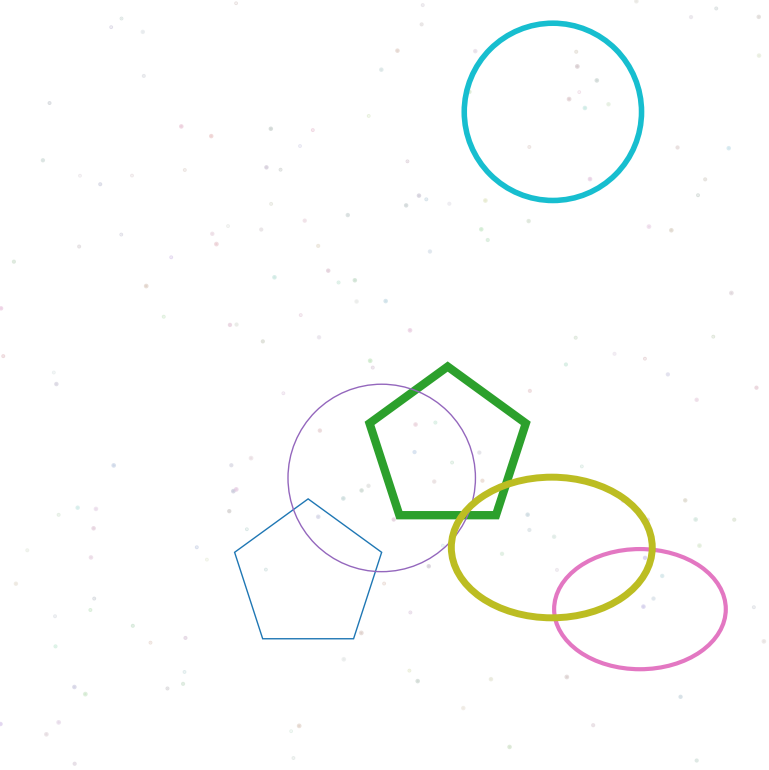[{"shape": "pentagon", "thickness": 0.5, "radius": 0.5, "center": [0.4, 0.252]}, {"shape": "pentagon", "thickness": 3, "radius": 0.53, "center": [0.581, 0.417]}, {"shape": "circle", "thickness": 0.5, "radius": 0.61, "center": [0.496, 0.379]}, {"shape": "oval", "thickness": 1.5, "radius": 0.56, "center": [0.831, 0.209]}, {"shape": "oval", "thickness": 2.5, "radius": 0.65, "center": [0.717, 0.289]}, {"shape": "circle", "thickness": 2, "radius": 0.58, "center": [0.718, 0.855]}]